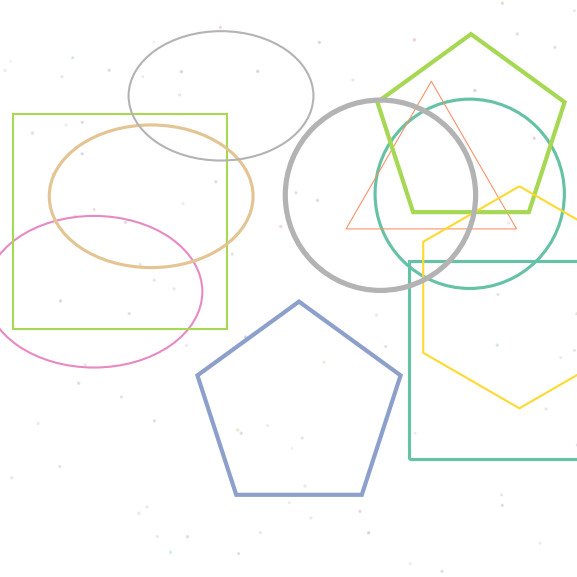[{"shape": "circle", "thickness": 1.5, "radius": 0.82, "center": [0.813, 0.664]}, {"shape": "square", "thickness": 1.5, "radius": 0.86, "center": [0.88, 0.376]}, {"shape": "triangle", "thickness": 0.5, "radius": 0.85, "center": [0.747, 0.688]}, {"shape": "pentagon", "thickness": 2, "radius": 0.92, "center": [0.518, 0.292]}, {"shape": "oval", "thickness": 1, "radius": 0.94, "center": [0.163, 0.494]}, {"shape": "pentagon", "thickness": 2, "radius": 0.85, "center": [0.816, 0.77]}, {"shape": "square", "thickness": 1, "radius": 0.93, "center": [0.208, 0.616]}, {"shape": "hexagon", "thickness": 1, "radius": 0.96, "center": [0.899, 0.484]}, {"shape": "oval", "thickness": 1.5, "radius": 0.88, "center": [0.262, 0.659]}, {"shape": "oval", "thickness": 1, "radius": 0.8, "center": [0.383, 0.833]}, {"shape": "circle", "thickness": 2.5, "radius": 0.82, "center": [0.659, 0.661]}]